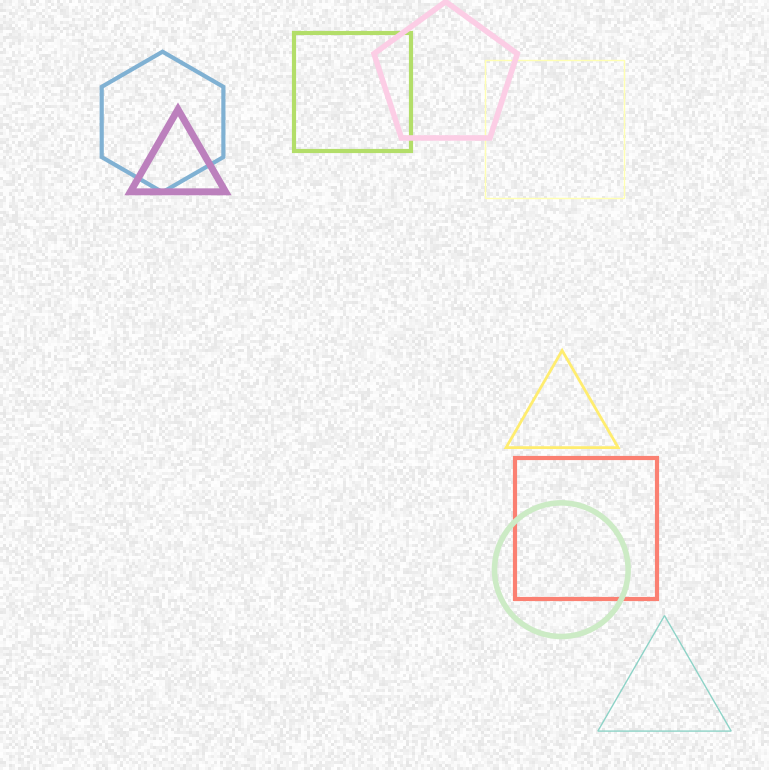[{"shape": "triangle", "thickness": 0.5, "radius": 0.5, "center": [0.863, 0.101]}, {"shape": "square", "thickness": 0.5, "radius": 0.45, "center": [0.72, 0.832]}, {"shape": "square", "thickness": 1.5, "radius": 0.46, "center": [0.761, 0.314]}, {"shape": "hexagon", "thickness": 1.5, "radius": 0.46, "center": [0.211, 0.842]}, {"shape": "square", "thickness": 1.5, "radius": 0.38, "center": [0.458, 0.88]}, {"shape": "pentagon", "thickness": 2, "radius": 0.49, "center": [0.579, 0.9]}, {"shape": "triangle", "thickness": 2.5, "radius": 0.36, "center": [0.231, 0.787]}, {"shape": "circle", "thickness": 2, "radius": 0.43, "center": [0.729, 0.26]}, {"shape": "triangle", "thickness": 1, "radius": 0.42, "center": [0.73, 0.461]}]